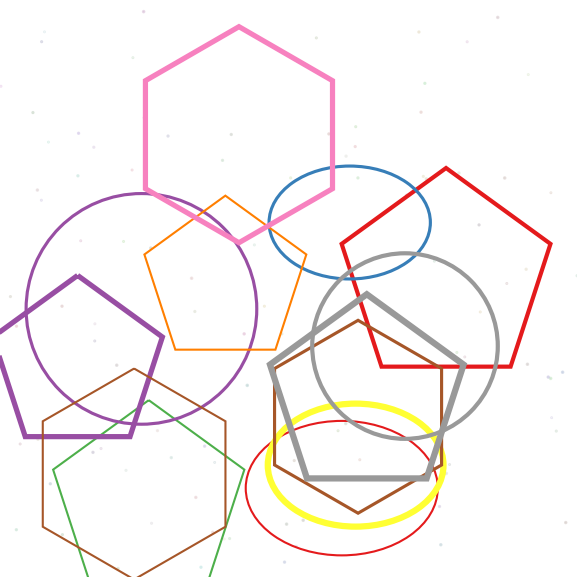[{"shape": "oval", "thickness": 1, "radius": 0.83, "center": [0.592, 0.154]}, {"shape": "pentagon", "thickness": 2, "radius": 0.95, "center": [0.772, 0.518]}, {"shape": "oval", "thickness": 1.5, "radius": 0.7, "center": [0.606, 0.614]}, {"shape": "pentagon", "thickness": 1, "radius": 0.87, "center": [0.258, 0.132]}, {"shape": "circle", "thickness": 1.5, "radius": 1.0, "center": [0.245, 0.464]}, {"shape": "pentagon", "thickness": 2.5, "radius": 0.77, "center": [0.134, 0.368]}, {"shape": "pentagon", "thickness": 1, "radius": 0.74, "center": [0.39, 0.513]}, {"shape": "oval", "thickness": 3, "radius": 0.76, "center": [0.616, 0.194]}, {"shape": "hexagon", "thickness": 1, "radius": 0.91, "center": [0.232, 0.178]}, {"shape": "hexagon", "thickness": 1.5, "radius": 0.83, "center": [0.62, 0.277]}, {"shape": "hexagon", "thickness": 2.5, "radius": 0.94, "center": [0.414, 0.766]}, {"shape": "pentagon", "thickness": 3, "radius": 0.88, "center": [0.635, 0.313]}, {"shape": "circle", "thickness": 2, "radius": 0.8, "center": [0.701, 0.4]}]